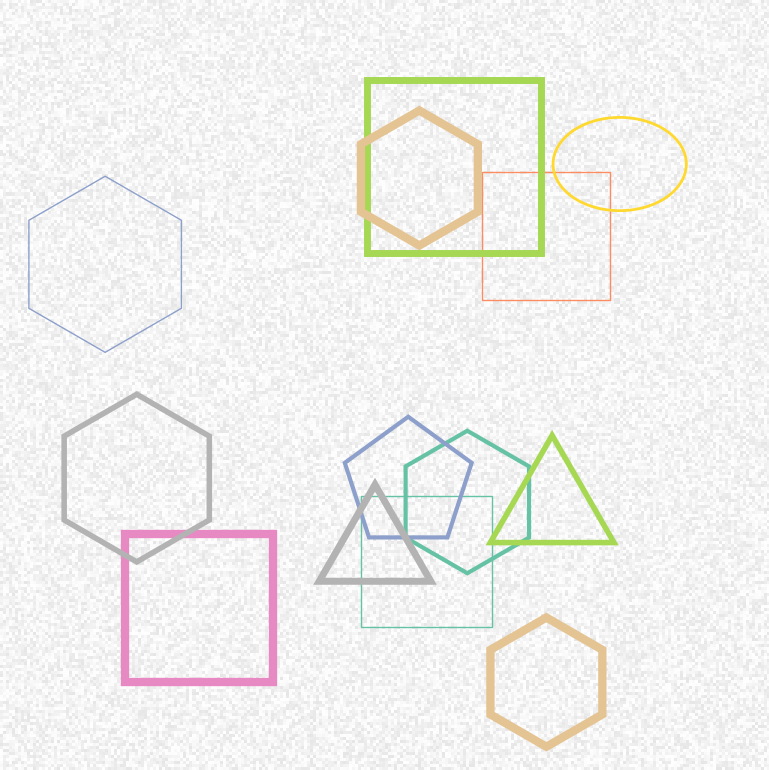[{"shape": "hexagon", "thickness": 1.5, "radius": 0.46, "center": [0.607, 0.348]}, {"shape": "square", "thickness": 0.5, "radius": 0.42, "center": [0.553, 0.271]}, {"shape": "square", "thickness": 0.5, "radius": 0.42, "center": [0.709, 0.694]}, {"shape": "hexagon", "thickness": 0.5, "radius": 0.57, "center": [0.137, 0.657]}, {"shape": "pentagon", "thickness": 1.5, "radius": 0.43, "center": [0.53, 0.372]}, {"shape": "square", "thickness": 3, "radius": 0.48, "center": [0.258, 0.211]}, {"shape": "triangle", "thickness": 2, "radius": 0.46, "center": [0.717, 0.342]}, {"shape": "square", "thickness": 2.5, "radius": 0.56, "center": [0.589, 0.784]}, {"shape": "oval", "thickness": 1, "radius": 0.43, "center": [0.805, 0.787]}, {"shape": "hexagon", "thickness": 3, "radius": 0.42, "center": [0.71, 0.114]}, {"shape": "hexagon", "thickness": 3, "radius": 0.44, "center": [0.545, 0.769]}, {"shape": "hexagon", "thickness": 2, "radius": 0.54, "center": [0.178, 0.379]}, {"shape": "triangle", "thickness": 2.5, "radius": 0.42, "center": [0.487, 0.287]}]